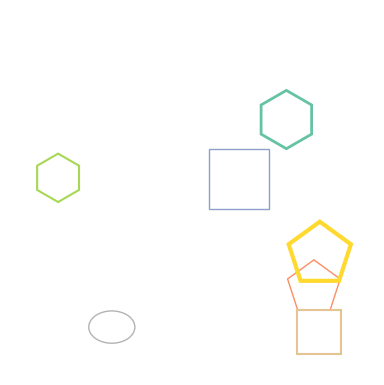[{"shape": "hexagon", "thickness": 2, "radius": 0.38, "center": [0.744, 0.69]}, {"shape": "pentagon", "thickness": 1, "radius": 0.36, "center": [0.815, 0.253]}, {"shape": "square", "thickness": 1, "radius": 0.39, "center": [0.62, 0.535]}, {"shape": "hexagon", "thickness": 1.5, "radius": 0.31, "center": [0.151, 0.538]}, {"shape": "pentagon", "thickness": 3, "radius": 0.42, "center": [0.831, 0.339]}, {"shape": "square", "thickness": 1.5, "radius": 0.29, "center": [0.828, 0.137]}, {"shape": "oval", "thickness": 1, "radius": 0.3, "center": [0.29, 0.15]}]